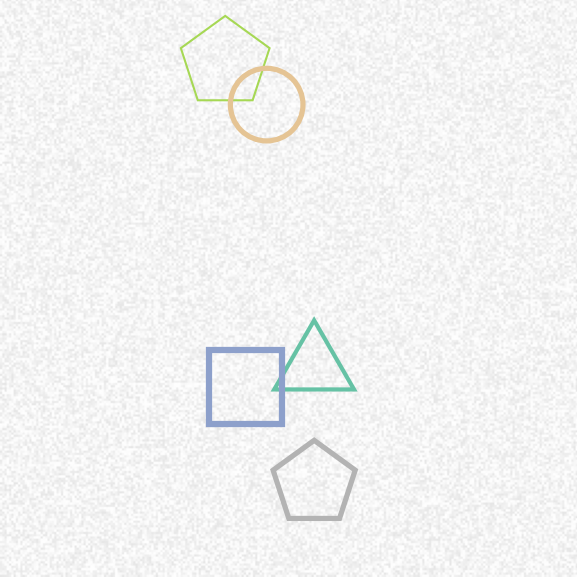[{"shape": "triangle", "thickness": 2, "radius": 0.4, "center": [0.544, 0.365]}, {"shape": "square", "thickness": 3, "radius": 0.32, "center": [0.425, 0.329]}, {"shape": "pentagon", "thickness": 1, "radius": 0.4, "center": [0.39, 0.891]}, {"shape": "circle", "thickness": 2.5, "radius": 0.31, "center": [0.462, 0.818]}, {"shape": "pentagon", "thickness": 2.5, "radius": 0.37, "center": [0.544, 0.162]}]